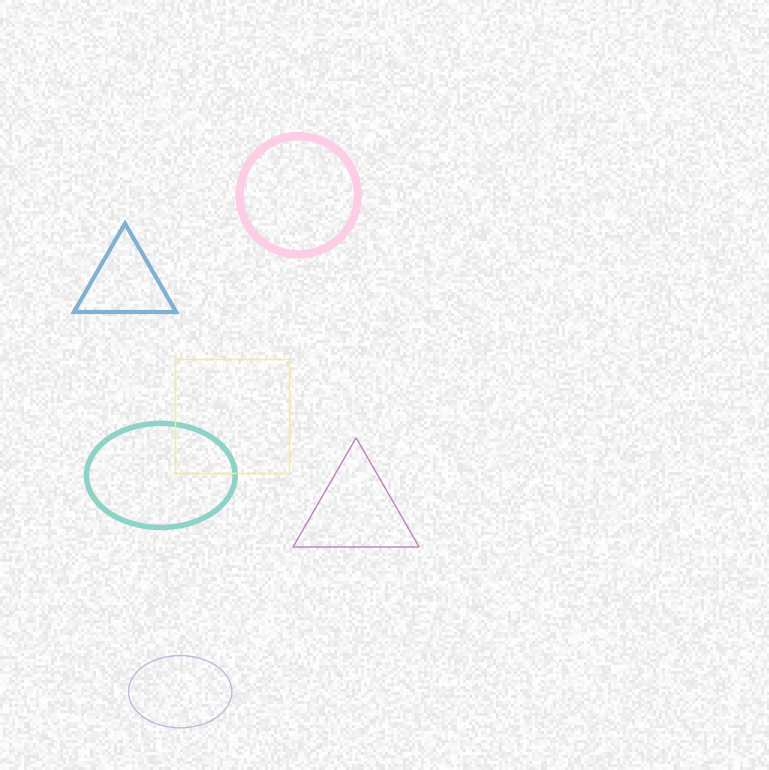[{"shape": "oval", "thickness": 2, "radius": 0.48, "center": [0.209, 0.383]}, {"shape": "oval", "thickness": 0.5, "radius": 0.34, "center": [0.234, 0.102]}, {"shape": "triangle", "thickness": 1.5, "radius": 0.38, "center": [0.162, 0.633]}, {"shape": "circle", "thickness": 3, "radius": 0.38, "center": [0.388, 0.746]}, {"shape": "triangle", "thickness": 0.5, "radius": 0.47, "center": [0.463, 0.337]}, {"shape": "square", "thickness": 0.5, "radius": 0.37, "center": [0.302, 0.46]}]